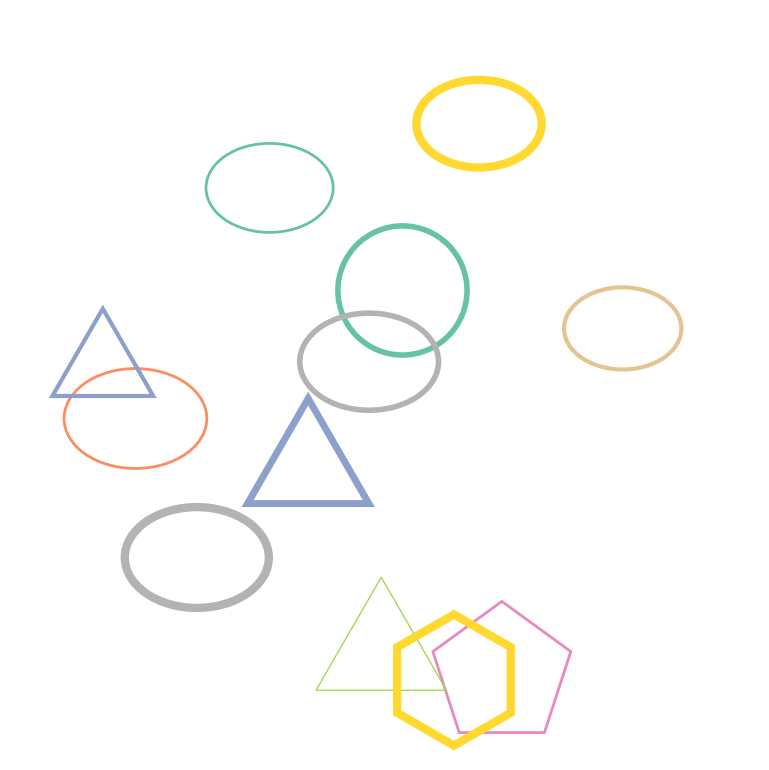[{"shape": "oval", "thickness": 1, "radius": 0.41, "center": [0.35, 0.756]}, {"shape": "circle", "thickness": 2, "radius": 0.42, "center": [0.523, 0.623]}, {"shape": "oval", "thickness": 1, "radius": 0.46, "center": [0.176, 0.456]}, {"shape": "triangle", "thickness": 1.5, "radius": 0.38, "center": [0.134, 0.524]}, {"shape": "triangle", "thickness": 2.5, "radius": 0.45, "center": [0.4, 0.392]}, {"shape": "pentagon", "thickness": 1, "radius": 0.47, "center": [0.652, 0.125]}, {"shape": "triangle", "thickness": 0.5, "radius": 0.49, "center": [0.495, 0.152]}, {"shape": "oval", "thickness": 3, "radius": 0.41, "center": [0.622, 0.839]}, {"shape": "hexagon", "thickness": 3, "radius": 0.43, "center": [0.59, 0.117]}, {"shape": "oval", "thickness": 1.5, "radius": 0.38, "center": [0.809, 0.573]}, {"shape": "oval", "thickness": 2, "radius": 0.45, "center": [0.479, 0.53]}, {"shape": "oval", "thickness": 3, "radius": 0.47, "center": [0.256, 0.276]}]